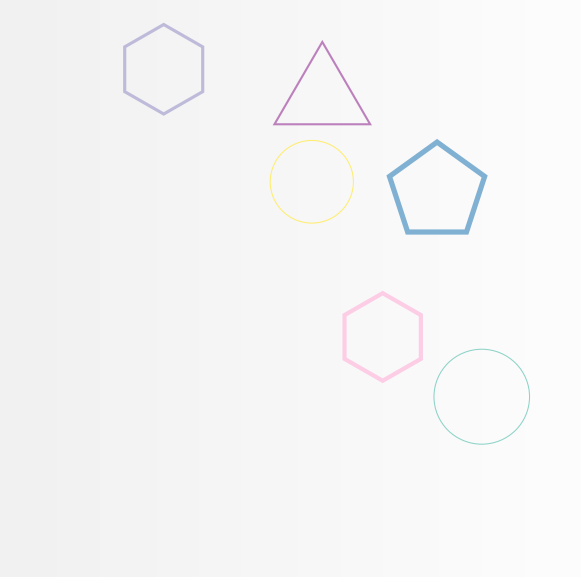[{"shape": "circle", "thickness": 0.5, "radius": 0.41, "center": [0.829, 0.312]}, {"shape": "hexagon", "thickness": 1.5, "radius": 0.39, "center": [0.282, 0.879]}, {"shape": "pentagon", "thickness": 2.5, "radius": 0.43, "center": [0.752, 0.667]}, {"shape": "hexagon", "thickness": 2, "radius": 0.38, "center": [0.658, 0.416]}, {"shape": "triangle", "thickness": 1, "radius": 0.48, "center": [0.555, 0.831]}, {"shape": "circle", "thickness": 0.5, "radius": 0.36, "center": [0.536, 0.684]}]